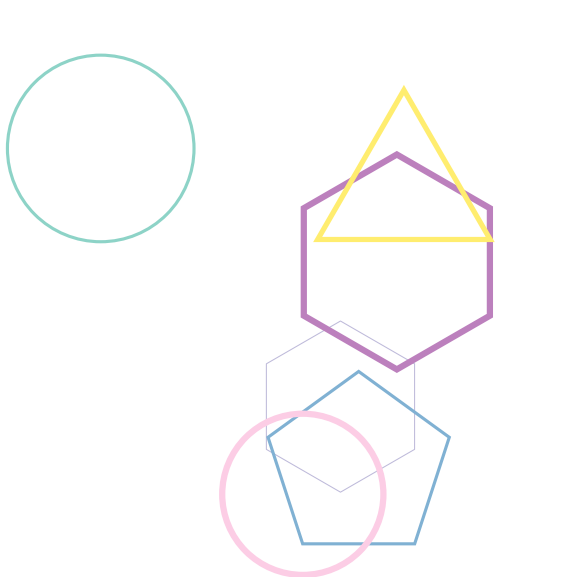[{"shape": "circle", "thickness": 1.5, "radius": 0.81, "center": [0.174, 0.742]}, {"shape": "hexagon", "thickness": 0.5, "radius": 0.74, "center": [0.59, 0.295]}, {"shape": "pentagon", "thickness": 1.5, "radius": 0.82, "center": [0.621, 0.191]}, {"shape": "circle", "thickness": 3, "radius": 0.7, "center": [0.524, 0.143]}, {"shape": "hexagon", "thickness": 3, "radius": 0.93, "center": [0.687, 0.546]}, {"shape": "triangle", "thickness": 2.5, "radius": 0.86, "center": [0.699, 0.671]}]